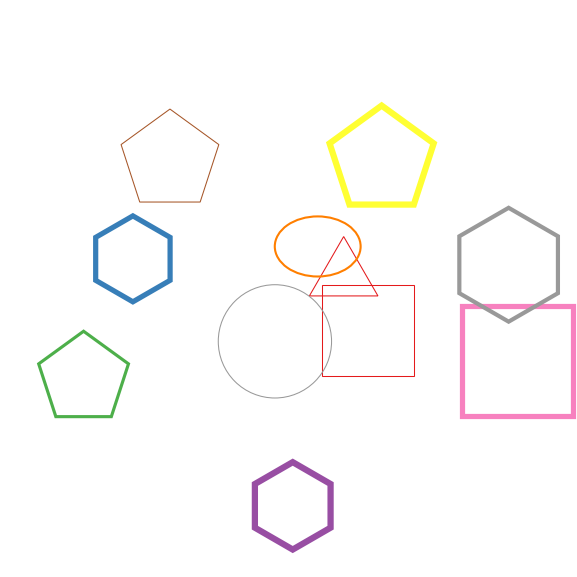[{"shape": "square", "thickness": 0.5, "radius": 0.4, "center": [0.637, 0.427]}, {"shape": "triangle", "thickness": 0.5, "radius": 0.34, "center": [0.595, 0.521]}, {"shape": "hexagon", "thickness": 2.5, "radius": 0.37, "center": [0.23, 0.551]}, {"shape": "pentagon", "thickness": 1.5, "radius": 0.41, "center": [0.145, 0.344]}, {"shape": "hexagon", "thickness": 3, "radius": 0.38, "center": [0.507, 0.123]}, {"shape": "oval", "thickness": 1, "radius": 0.37, "center": [0.55, 0.572]}, {"shape": "pentagon", "thickness": 3, "radius": 0.47, "center": [0.661, 0.722]}, {"shape": "pentagon", "thickness": 0.5, "radius": 0.44, "center": [0.294, 0.721]}, {"shape": "square", "thickness": 2.5, "radius": 0.48, "center": [0.897, 0.374]}, {"shape": "circle", "thickness": 0.5, "radius": 0.49, "center": [0.476, 0.408]}, {"shape": "hexagon", "thickness": 2, "radius": 0.49, "center": [0.881, 0.541]}]